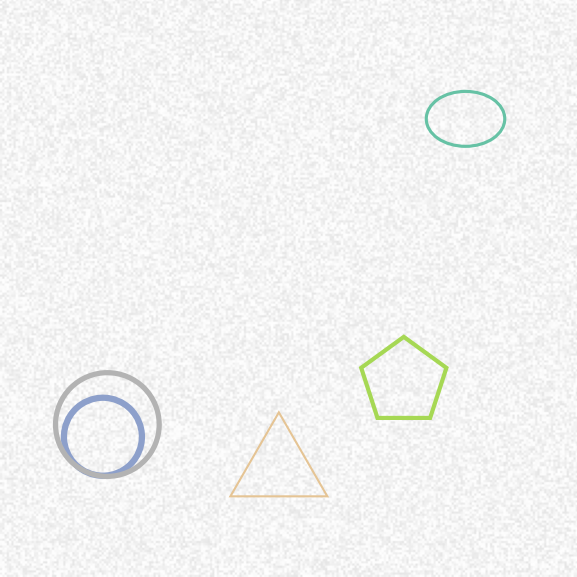[{"shape": "oval", "thickness": 1.5, "radius": 0.34, "center": [0.806, 0.793]}, {"shape": "circle", "thickness": 3, "radius": 0.34, "center": [0.178, 0.243]}, {"shape": "pentagon", "thickness": 2, "radius": 0.39, "center": [0.699, 0.338]}, {"shape": "triangle", "thickness": 1, "radius": 0.48, "center": [0.483, 0.188]}, {"shape": "circle", "thickness": 2.5, "radius": 0.45, "center": [0.186, 0.264]}]